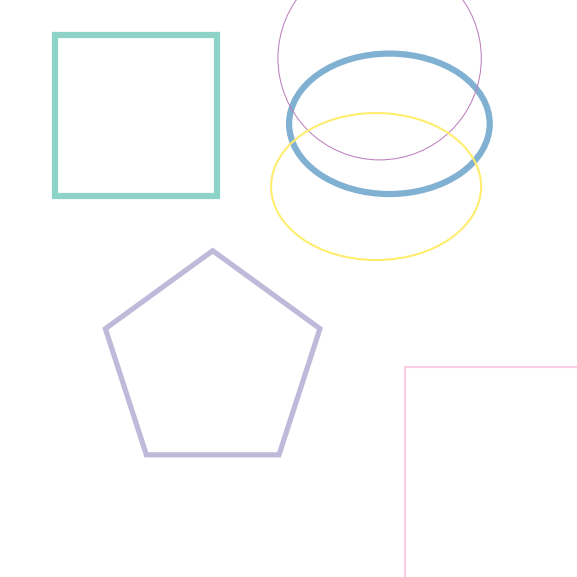[{"shape": "square", "thickness": 3, "radius": 0.7, "center": [0.235, 0.799]}, {"shape": "pentagon", "thickness": 2.5, "radius": 0.98, "center": [0.368, 0.37]}, {"shape": "oval", "thickness": 3, "radius": 0.87, "center": [0.674, 0.785]}, {"shape": "square", "thickness": 1, "radius": 0.95, "center": [0.892, 0.174]}, {"shape": "circle", "thickness": 0.5, "radius": 0.88, "center": [0.657, 0.898]}, {"shape": "oval", "thickness": 1, "radius": 0.91, "center": [0.651, 0.676]}]